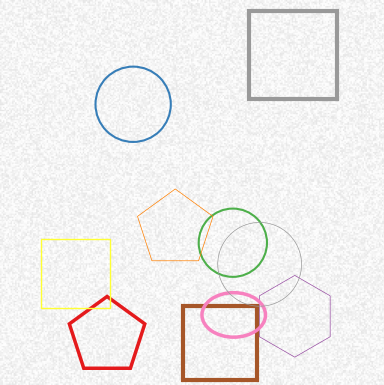[{"shape": "pentagon", "thickness": 2.5, "radius": 0.52, "center": [0.278, 0.127]}, {"shape": "circle", "thickness": 1.5, "radius": 0.49, "center": [0.346, 0.729]}, {"shape": "circle", "thickness": 1.5, "radius": 0.44, "center": [0.605, 0.37]}, {"shape": "hexagon", "thickness": 0.5, "radius": 0.53, "center": [0.766, 0.178]}, {"shape": "pentagon", "thickness": 0.5, "radius": 0.52, "center": [0.455, 0.406]}, {"shape": "square", "thickness": 1, "radius": 0.45, "center": [0.196, 0.29]}, {"shape": "square", "thickness": 3, "radius": 0.48, "center": [0.572, 0.11]}, {"shape": "oval", "thickness": 2.5, "radius": 0.41, "center": [0.607, 0.182]}, {"shape": "circle", "thickness": 0.5, "radius": 0.54, "center": [0.674, 0.313]}, {"shape": "square", "thickness": 3, "radius": 0.57, "center": [0.762, 0.858]}]